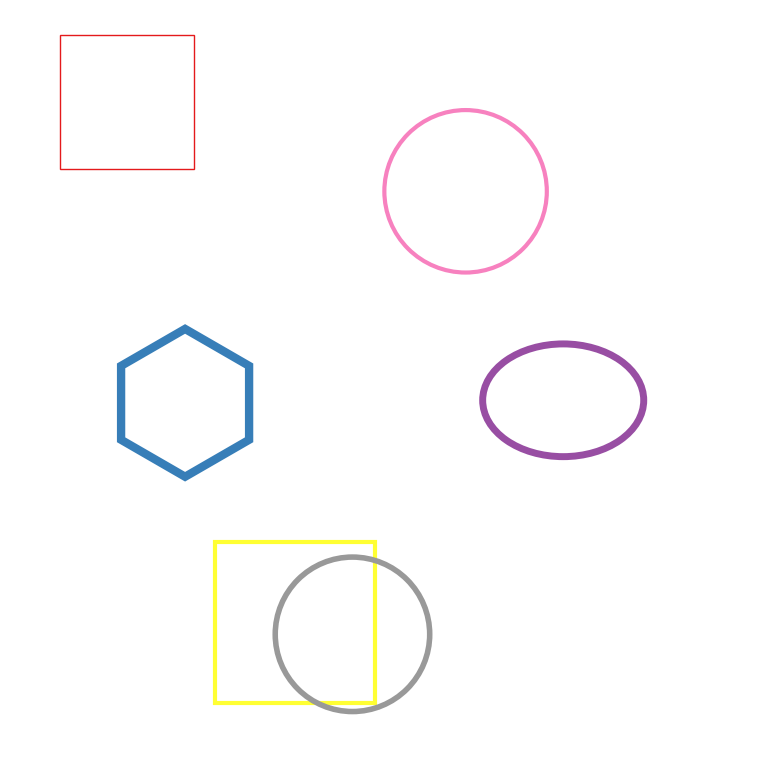[{"shape": "square", "thickness": 0.5, "radius": 0.43, "center": [0.165, 0.867]}, {"shape": "hexagon", "thickness": 3, "radius": 0.48, "center": [0.24, 0.477]}, {"shape": "oval", "thickness": 2.5, "radius": 0.52, "center": [0.731, 0.48]}, {"shape": "square", "thickness": 1.5, "radius": 0.52, "center": [0.383, 0.191]}, {"shape": "circle", "thickness": 1.5, "radius": 0.53, "center": [0.605, 0.752]}, {"shape": "circle", "thickness": 2, "radius": 0.5, "center": [0.458, 0.176]}]